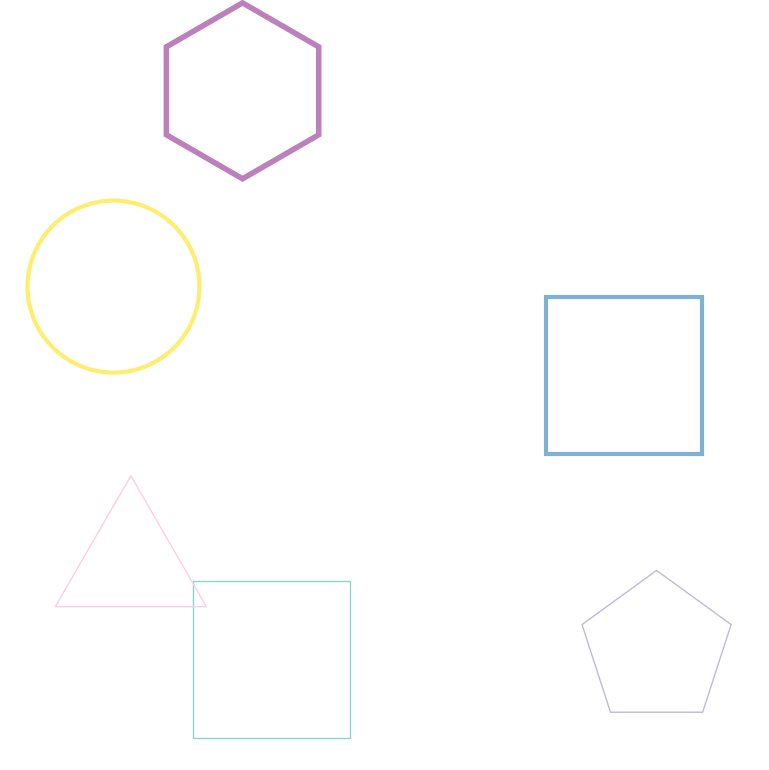[{"shape": "square", "thickness": 0.5, "radius": 0.51, "center": [0.353, 0.144]}, {"shape": "pentagon", "thickness": 0.5, "radius": 0.51, "center": [0.853, 0.157]}, {"shape": "square", "thickness": 1.5, "radius": 0.51, "center": [0.811, 0.512]}, {"shape": "triangle", "thickness": 0.5, "radius": 0.57, "center": [0.17, 0.269]}, {"shape": "hexagon", "thickness": 2, "radius": 0.57, "center": [0.315, 0.882]}, {"shape": "circle", "thickness": 1.5, "radius": 0.56, "center": [0.147, 0.628]}]